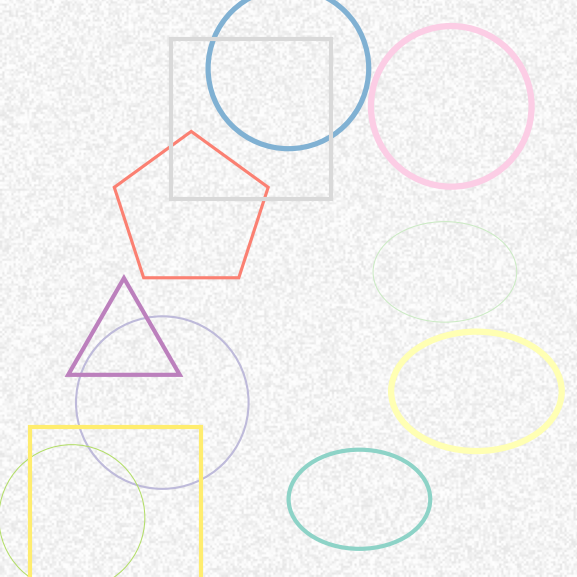[{"shape": "oval", "thickness": 2, "radius": 0.61, "center": [0.622, 0.135]}, {"shape": "oval", "thickness": 3, "radius": 0.74, "center": [0.825, 0.321]}, {"shape": "circle", "thickness": 1, "radius": 0.75, "center": [0.281, 0.302]}, {"shape": "pentagon", "thickness": 1.5, "radius": 0.7, "center": [0.331, 0.631]}, {"shape": "circle", "thickness": 2.5, "radius": 0.7, "center": [0.499, 0.881]}, {"shape": "circle", "thickness": 0.5, "radius": 0.63, "center": [0.124, 0.103]}, {"shape": "circle", "thickness": 3, "radius": 0.7, "center": [0.781, 0.815]}, {"shape": "square", "thickness": 2, "radius": 0.69, "center": [0.435, 0.793]}, {"shape": "triangle", "thickness": 2, "radius": 0.56, "center": [0.215, 0.406]}, {"shape": "oval", "thickness": 0.5, "radius": 0.62, "center": [0.77, 0.528]}, {"shape": "square", "thickness": 2, "radius": 0.74, "center": [0.2, 0.111]}]